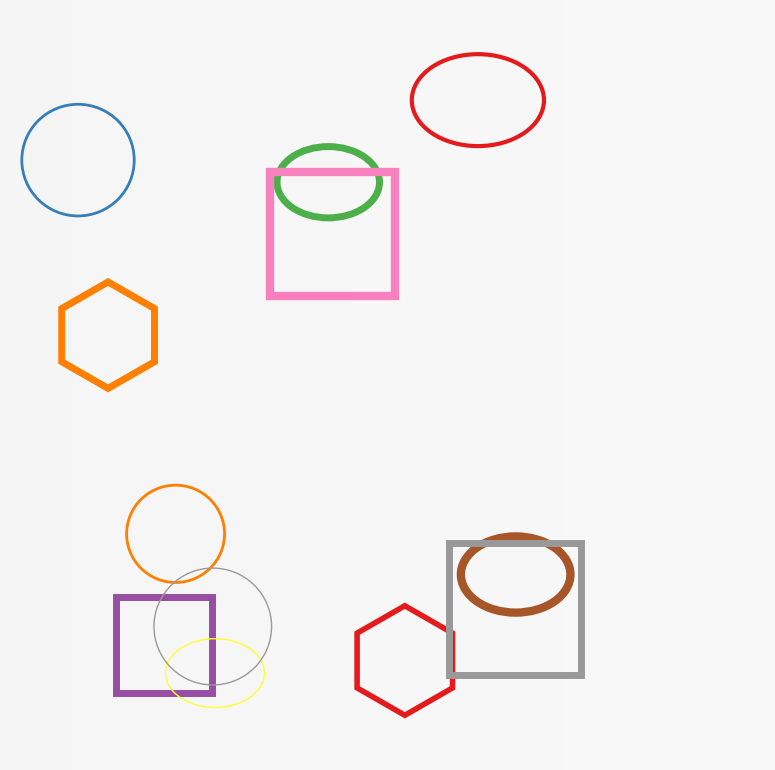[{"shape": "hexagon", "thickness": 2, "radius": 0.36, "center": [0.522, 0.142]}, {"shape": "oval", "thickness": 1.5, "radius": 0.43, "center": [0.617, 0.87]}, {"shape": "circle", "thickness": 1, "radius": 0.36, "center": [0.101, 0.792]}, {"shape": "oval", "thickness": 2.5, "radius": 0.33, "center": [0.424, 0.763]}, {"shape": "square", "thickness": 2.5, "radius": 0.31, "center": [0.211, 0.162]}, {"shape": "circle", "thickness": 1, "radius": 0.32, "center": [0.227, 0.307]}, {"shape": "hexagon", "thickness": 2.5, "radius": 0.35, "center": [0.139, 0.565]}, {"shape": "oval", "thickness": 0.5, "radius": 0.32, "center": [0.277, 0.126]}, {"shape": "oval", "thickness": 3, "radius": 0.35, "center": [0.665, 0.254]}, {"shape": "square", "thickness": 3, "radius": 0.4, "center": [0.429, 0.696]}, {"shape": "circle", "thickness": 0.5, "radius": 0.38, "center": [0.275, 0.186]}, {"shape": "square", "thickness": 2.5, "radius": 0.43, "center": [0.665, 0.209]}]